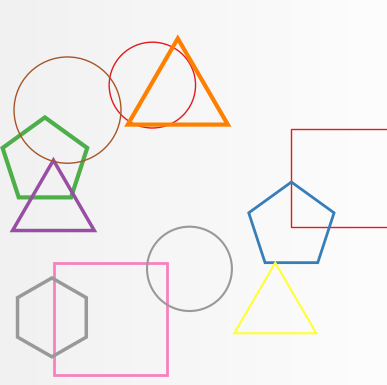[{"shape": "circle", "thickness": 1, "radius": 0.56, "center": [0.393, 0.779]}, {"shape": "square", "thickness": 1, "radius": 0.63, "center": [0.877, 0.537]}, {"shape": "pentagon", "thickness": 2, "radius": 0.58, "center": [0.752, 0.411]}, {"shape": "pentagon", "thickness": 3, "radius": 0.57, "center": [0.116, 0.58]}, {"shape": "triangle", "thickness": 2.5, "radius": 0.61, "center": [0.138, 0.462]}, {"shape": "triangle", "thickness": 3, "radius": 0.75, "center": [0.459, 0.751]}, {"shape": "triangle", "thickness": 1.5, "radius": 0.61, "center": [0.71, 0.195]}, {"shape": "circle", "thickness": 1, "radius": 0.69, "center": [0.174, 0.714]}, {"shape": "square", "thickness": 2, "radius": 0.73, "center": [0.285, 0.172]}, {"shape": "hexagon", "thickness": 2.5, "radius": 0.51, "center": [0.134, 0.176]}, {"shape": "circle", "thickness": 1.5, "radius": 0.55, "center": [0.489, 0.302]}]